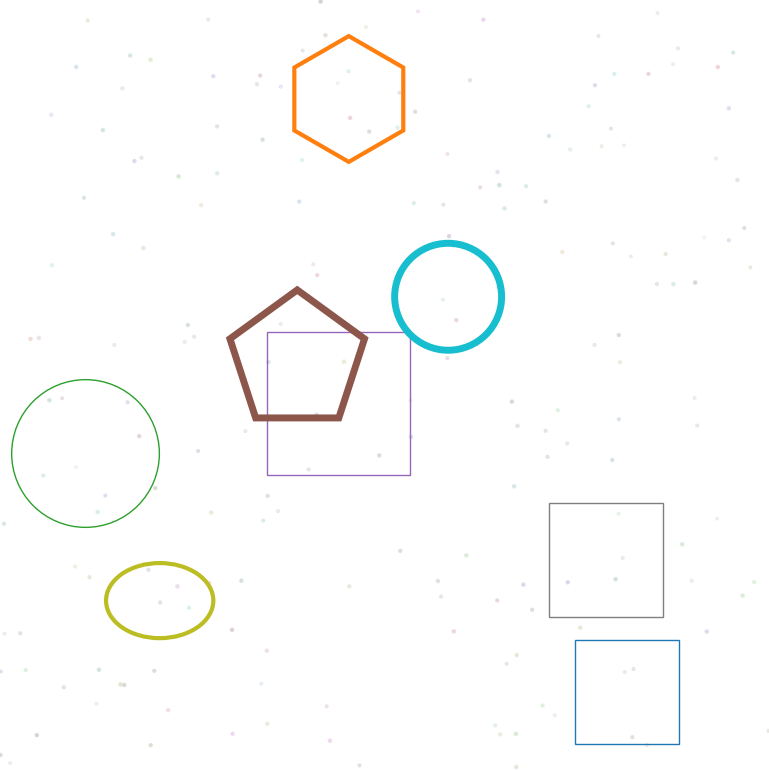[{"shape": "square", "thickness": 0.5, "radius": 0.34, "center": [0.814, 0.101]}, {"shape": "hexagon", "thickness": 1.5, "radius": 0.41, "center": [0.453, 0.871]}, {"shape": "circle", "thickness": 0.5, "radius": 0.48, "center": [0.111, 0.411]}, {"shape": "square", "thickness": 0.5, "radius": 0.46, "center": [0.439, 0.476]}, {"shape": "pentagon", "thickness": 2.5, "radius": 0.46, "center": [0.386, 0.532]}, {"shape": "square", "thickness": 0.5, "radius": 0.37, "center": [0.787, 0.273]}, {"shape": "oval", "thickness": 1.5, "radius": 0.35, "center": [0.207, 0.22]}, {"shape": "circle", "thickness": 2.5, "radius": 0.35, "center": [0.582, 0.615]}]